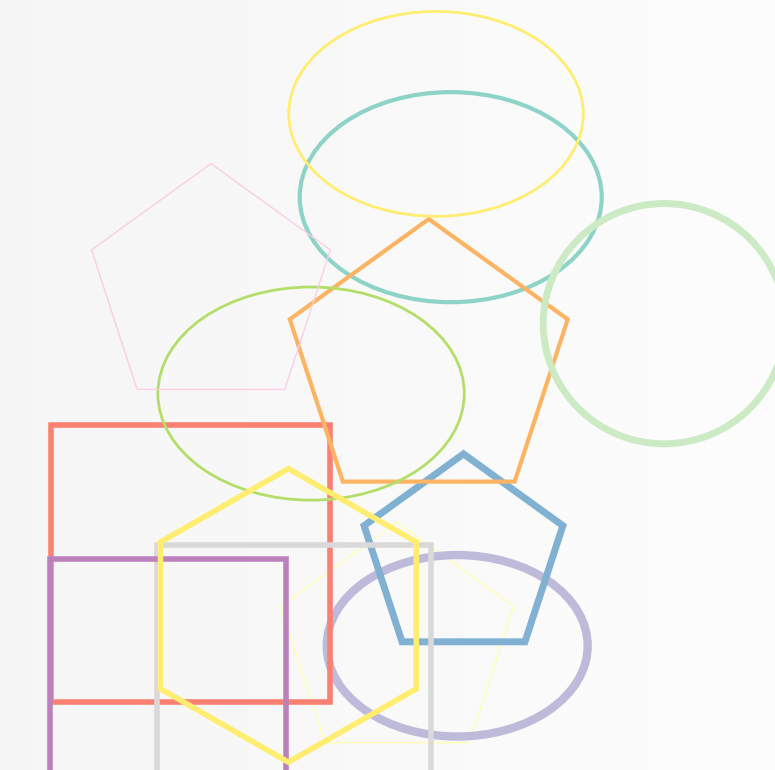[{"shape": "oval", "thickness": 1.5, "radius": 0.97, "center": [0.582, 0.744]}, {"shape": "pentagon", "thickness": 0.5, "radius": 0.79, "center": [0.512, 0.164]}, {"shape": "oval", "thickness": 3, "radius": 0.84, "center": [0.59, 0.161]}, {"shape": "square", "thickness": 2, "radius": 0.9, "center": [0.246, 0.268]}, {"shape": "pentagon", "thickness": 2.5, "radius": 0.67, "center": [0.598, 0.276]}, {"shape": "pentagon", "thickness": 1.5, "radius": 0.94, "center": [0.553, 0.527]}, {"shape": "oval", "thickness": 1, "radius": 0.99, "center": [0.401, 0.489]}, {"shape": "pentagon", "thickness": 0.5, "radius": 0.81, "center": [0.272, 0.625]}, {"shape": "square", "thickness": 2, "radius": 0.88, "center": [0.38, 0.115]}, {"shape": "square", "thickness": 2, "radius": 0.76, "center": [0.217, 0.121]}, {"shape": "circle", "thickness": 2.5, "radius": 0.78, "center": [0.857, 0.58]}, {"shape": "hexagon", "thickness": 2, "radius": 0.95, "center": [0.372, 0.201]}, {"shape": "oval", "thickness": 1, "radius": 0.95, "center": [0.563, 0.852]}]